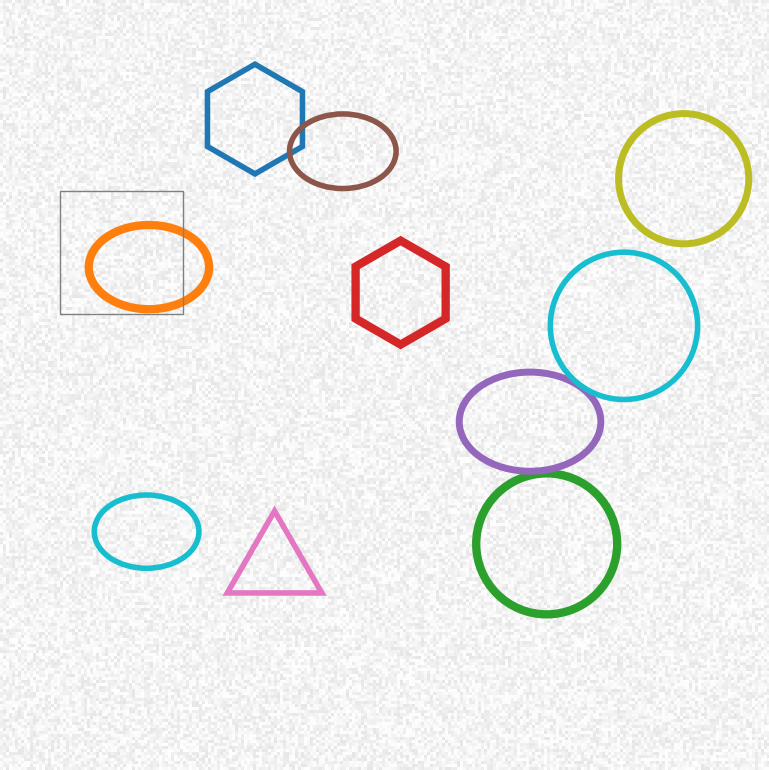[{"shape": "hexagon", "thickness": 2, "radius": 0.36, "center": [0.331, 0.845]}, {"shape": "oval", "thickness": 3, "radius": 0.39, "center": [0.193, 0.653]}, {"shape": "circle", "thickness": 3, "radius": 0.46, "center": [0.71, 0.294]}, {"shape": "hexagon", "thickness": 3, "radius": 0.34, "center": [0.52, 0.62]}, {"shape": "oval", "thickness": 2.5, "radius": 0.46, "center": [0.688, 0.452]}, {"shape": "oval", "thickness": 2, "radius": 0.35, "center": [0.445, 0.804]}, {"shape": "triangle", "thickness": 2, "radius": 0.35, "center": [0.357, 0.265]}, {"shape": "square", "thickness": 0.5, "radius": 0.4, "center": [0.158, 0.672]}, {"shape": "circle", "thickness": 2.5, "radius": 0.42, "center": [0.888, 0.768]}, {"shape": "circle", "thickness": 2, "radius": 0.48, "center": [0.81, 0.577]}, {"shape": "oval", "thickness": 2, "radius": 0.34, "center": [0.19, 0.31]}]